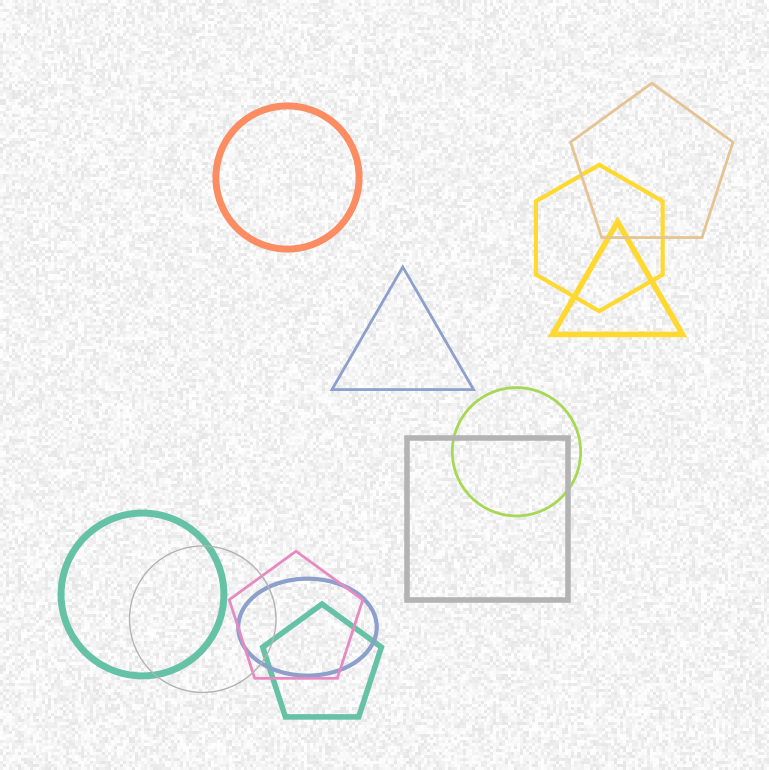[{"shape": "pentagon", "thickness": 2, "radius": 0.41, "center": [0.418, 0.134]}, {"shape": "circle", "thickness": 2.5, "radius": 0.53, "center": [0.185, 0.228]}, {"shape": "circle", "thickness": 2.5, "radius": 0.46, "center": [0.373, 0.769]}, {"shape": "oval", "thickness": 1.5, "radius": 0.45, "center": [0.399, 0.186]}, {"shape": "triangle", "thickness": 1, "radius": 0.53, "center": [0.523, 0.547]}, {"shape": "pentagon", "thickness": 1, "radius": 0.46, "center": [0.384, 0.193]}, {"shape": "circle", "thickness": 1, "radius": 0.42, "center": [0.671, 0.413]}, {"shape": "triangle", "thickness": 2, "radius": 0.49, "center": [0.802, 0.614]}, {"shape": "hexagon", "thickness": 1.5, "radius": 0.48, "center": [0.778, 0.691]}, {"shape": "pentagon", "thickness": 1, "radius": 0.55, "center": [0.847, 0.781]}, {"shape": "square", "thickness": 2, "radius": 0.52, "center": [0.633, 0.326]}, {"shape": "circle", "thickness": 0.5, "radius": 0.48, "center": [0.263, 0.196]}]